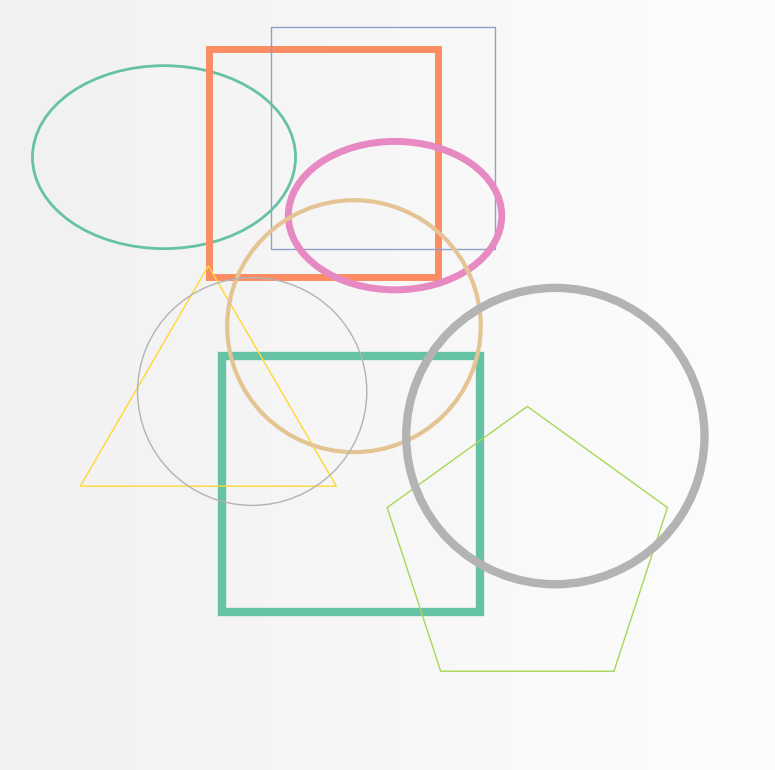[{"shape": "square", "thickness": 3, "radius": 0.83, "center": [0.453, 0.371]}, {"shape": "oval", "thickness": 1, "radius": 0.85, "center": [0.212, 0.796]}, {"shape": "square", "thickness": 2.5, "radius": 0.74, "center": [0.417, 0.788]}, {"shape": "square", "thickness": 0.5, "radius": 0.72, "center": [0.494, 0.821]}, {"shape": "oval", "thickness": 2.5, "radius": 0.69, "center": [0.51, 0.72]}, {"shape": "pentagon", "thickness": 0.5, "radius": 0.95, "center": [0.68, 0.282]}, {"shape": "triangle", "thickness": 0.5, "radius": 0.95, "center": [0.269, 0.464]}, {"shape": "circle", "thickness": 1.5, "radius": 0.82, "center": [0.457, 0.576]}, {"shape": "circle", "thickness": 3, "radius": 0.96, "center": [0.717, 0.434]}, {"shape": "circle", "thickness": 0.5, "radius": 0.74, "center": [0.325, 0.492]}]